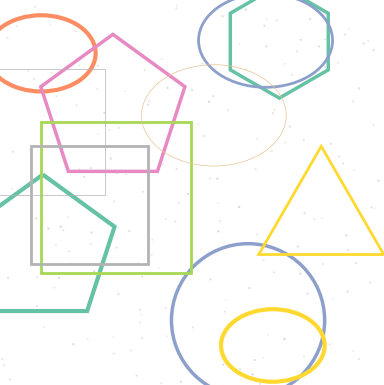[{"shape": "hexagon", "thickness": 2.5, "radius": 0.73, "center": [0.725, 0.892]}, {"shape": "pentagon", "thickness": 3, "radius": 0.98, "center": [0.111, 0.351]}, {"shape": "oval", "thickness": 3, "radius": 0.71, "center": [0.107, 0.861]}, {"shape": "circle", "thickness": 2.5, "radius": 0.99, "center": [0.644, 0.168]}, {"shape": "oval", "thickness": 2, "radius": 0.87, "center": [0.69, 0.895]}, {"shape": "pentagon", "thickness": 2.5, "radius": 0.98, "center": [0.293, 0.714]}, {"shape": "square", "thickness": 2, "radius": 0.98, "center": [0.302, 0.487]}, {"shape": "triangle", "thickness": 2, "radius": 0.94, "center": [0.834, 0.433]}, {"shape": "oval", "thickness": 3, "radius": 0.67, "center": [0.709, 0.103]}, {"shape": "oval", "thickness": 0.5, "radius": 0.94, "center": [0.556, 0.7]}, {"shape": "square", "thickness": 2, "radius": 0.76, "center": [0.232, 0.468]}, {"shape": "square", "thickness": 0.5, "radius": 0.82, "center": [0.11, 0.658]}]